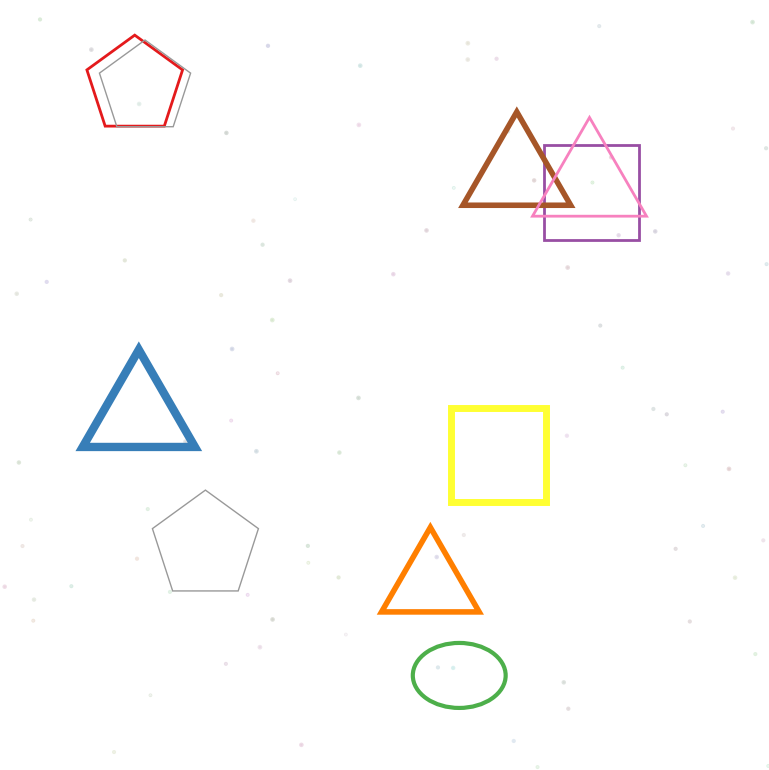[{"shape": "pentagon", "thickness": 1, "radius": 0.33, "center": [0.175, 0.889]}, {"shape": "triangle", "thickness": 3, "radius": 0.42, "center": [0.18, 0.462]}, {"shape": "oval", "thickness": 1.5, "radius": 0.3, "center": [0.596, 0.123]}, {"shape": "square", "thickness": 1, "radius": 0.31, "center": [0.768, 0.75]}, {"shape": "triangle", "thickness": 2, "radius": 0.37, "center": [0.559, 0.242]}, {"shape": "square", "thickness": 2.5, "radius": 0.31, "center": [0.647, 0.409]}, {"shape": "triangle", "thickness": 2, "radius": 0.4, "center": [0.671, 0.774]}, {"shape": "triangle", "thickness": 1, "radius": 0.43, "center": [0.766, 0.762]}, {"shape": "pentagon", "thickness": 0.5, "radius": 0.31, "center": [0.188, 0.886]}, {"shape": "pentagon", "thickness": 0.5, "radius": 0.36, "center": [0.267, 0.291]}]